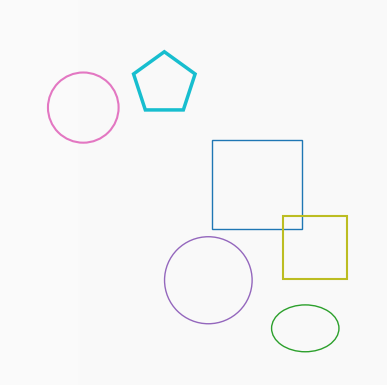[{"shape": "square", "thickness": 1, "radius": 0.58, "center": [0.664, 0.52]}, {"shape": "oval", "thickness": 1, "radius": 0.43, "center": [0.788, 0.147]}, {"shape": "circle", "thickness": 1, "radius": 0.57, "center": [0.538, 0.272]}, {"shape": "circle", "thickness": 1.5, "radius": 0.46, "center": [0.215, 0.721]}, {"shape": "square", "thickness": 1.5, "radius": 0.41, "center": [0.813, 0.357]}, {"shape": "pentagon", "thickness": 2.5, "radius": 0.42, "center": [0.424, 0.782]}]